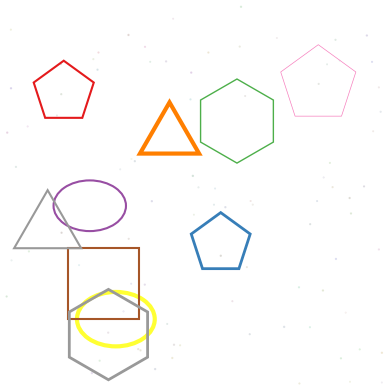[{"shape": "pentagon", "thickness": 1.5, "radius": 0.41, "center": [0.166, 0.76]}, {"shape": "pentagon", "thickness": 2, "radius": 0.4, "center": [0.573, 0.367]}, {"shape": "hexagon", "thickness": 1, "radius": 0.55, "center": [0.616, 0.686]}, {"shape": "oval", "thickness": 1.5, "radius": 0.47, "center": [0.233, 0.466]}, {"shape": "triangle", "thickness": 3, "radius": 0.44, "center": [0.44, 0.645]}, {"shape": "oval", "thickness": 3, "radius": 0.51, "center": [0.301, 0.171]}, {"shape": "square", "thickness": 1.5, "radius": 0.46, "center": [0.268, 0.265]}, {"shape": "pentagon", "thickness": 0.5, "radius": 0.51, "center": [0.827, 0.781]}, {"shape": "triangle", "thickness": 1.5, "radius": 0.5, "center": [0.124, 0.406]}, {"shape": "hexagon", "thickness": 2, "radius": 0.59, "center": [0.282, 0.131]}]